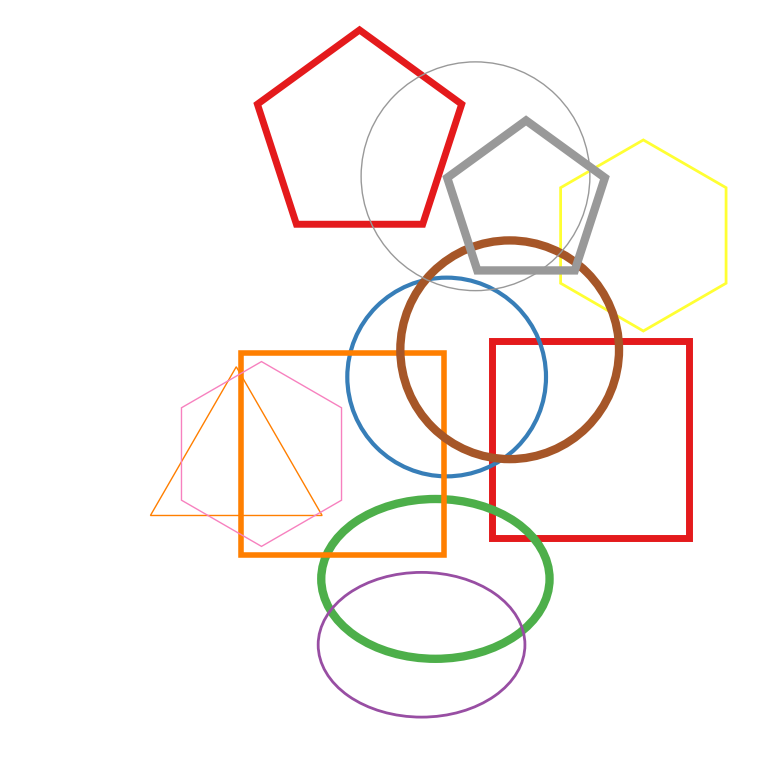[{"shape": "pentagon", "thickness": 2.5, "radius": 0.7, "center": [0.467, 0.822]}, {"shape": "square", "thickness": 2.5, "radius": 0.64, "center": [0.767, 0.429]}, {"shape": "circle", "thickness": 1.5, "radius": 0.65, "center": [0.58, 0.51]}, {"shape": "oval", "thickness": 3, "radius": 0.74, "center": [0.565, 0.248]}, {"shape": "oval", "thickness": 1, "radius": 0.67, "center": [0.547, 0.163]}, {"shape": "triangle", "thickness": 0.5, "radius": 0.64, "center": [0.307, 0.395]}, {"shape": "square", "thickness": 2, "radius": 0.66, "center": [0.445, 0.41]}, {"shape": "hexagon", "thickness": 1, "radius": 0.62, "center": [0.836, 0.694]}, {"shape": "circle", "thickness": 3, "radius": 0.71, "center": [0.662, 0.546]}, {"shape": "hexagon", "thickness": 0.5, "radius": 0.6, "center": [0.34, 0.41]}, {"shape": "circle", "thickness": 0.5, "radius": 0.74, "center": [0.618, 0.771]}, {"shape": "pentagon", "thickness": 3, "radius": 0.54, "center": [0.683, 0.736]}]